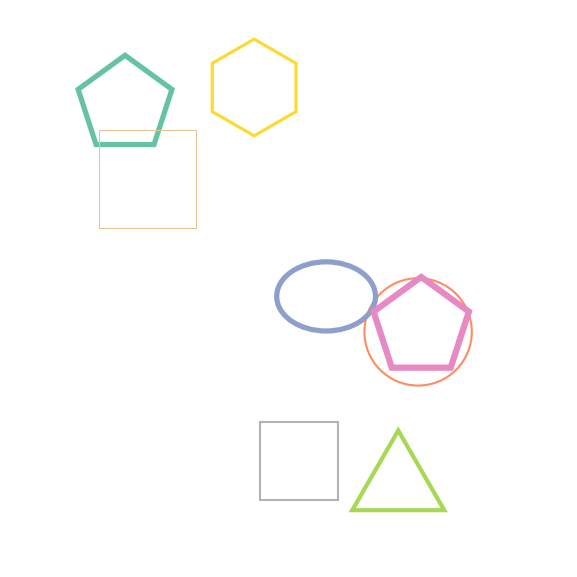[{"shape": "pentagon", "thickness": 2.5, "radius": 0.43, "center": [0.217, 0.818]}, {"shape": "circle", "thickness": 1, "radius": 0.46, "center": [0.724, 0.424]}, {"shape": "oval", "thickness": 2.5, "radius": 0.43, "center": [0.565, 0.486]}, {"shape": "pentagon", "thickness": 3, "radius": 0.43, "center": [0.729, 0.433]}, {"shape": "triangle", "thickness": 2, "radius": 0.46, "center": [0.69, 0.162]}, {"shape": "hexagon", "thickness": 1.5, "radius": 0.42, "center": [0.44, 0.848]}, {"shape": "square", "thickness": 0.5, "radius": 0.42, "center": [0.255, 0.689]}, {"shape": "square", "thickness": 1, "radius": 0.34, "center": [0.518, 0.201]}]